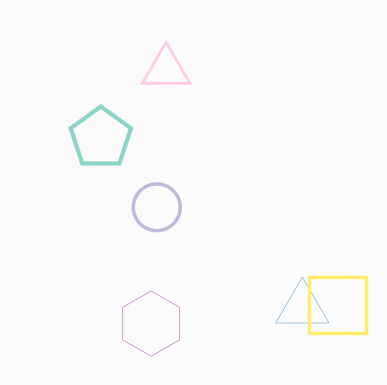[{"shape": "pentagon", "thickness": 3, "radius": 0.41, "center": [0.26, 0.642]}, {"shape": "circle", "thickness": 2.5, "radius": 0.3, "center": [0.405, 0.462]}, {"shape": "triangle", "thickness": 0.5, "radius": 0.4, "center": [0.78, 0.201]}, {"shape": "triangle", "thickness": 2, "radius": 0.36, "center": [0.429, 0.819]}, {"shape": "hexagon", "thickness": 0.5, "radius": 0.42, "center": [0.39, 0.159]}, {"shape": "square", "thickness": 2.5, "radius": 0.37, "center": [0.87, 0.208]}]